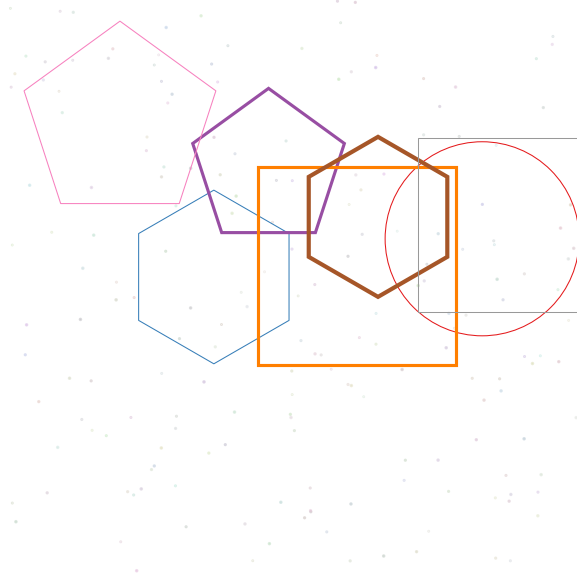[{"shape": "circle", "thickness": 0.5, "radius": 0.84, "center": [0.835, 0.586]}, {"shape": "hexagon", "thickness": 0.5, "radius": 0.75, "center": [0.37, 0.52]}, {"shape": "pentagon", "thickness": 1.5, "radius": 0.69, "center": [0.465, 0.708]}, {"shape": "square", "thickness": 1.5, "radius": 0.86, "center": [0.619, 0.539]}, {"shape": "hexagon", "thickness": 2, "radius": 0.69, "center": [0.655, 0.624]}, {"shape": "pentagon", "thickness": 0.5, "radius": 0.87, "center": [0.208, 0.788]}, {"shape": "square", "thickness": 0.5, "radius": 0.75, "center": [0.874, 0.61]}]